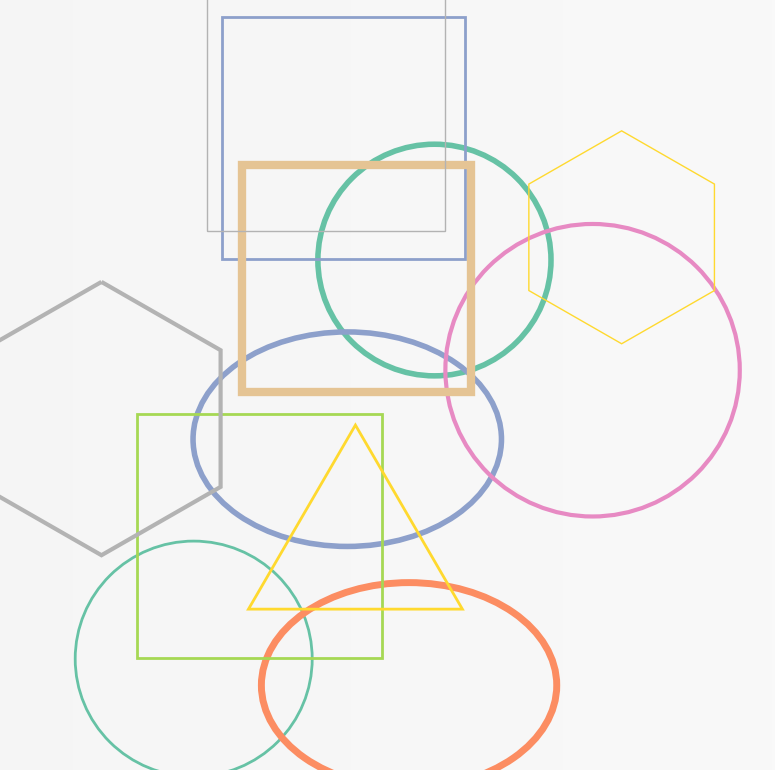[{"shape": "circle", "thickness": 2, "radius": 0.75, "center": [0.561, 0.662]}, {"shape": "circle", "thickness": 1, "radius": 0.76, "center": [0.25, 0.144]}, {"shape": "oval", "thickness": 2.5, "radius": 0.95, "center": [0.528, 0.11]}, {"shape": "oval", "thickness": 2, "radius": 0.99, "center": [0.448, 0.43]}, {"shape": "square", "thickness": 1, "radius": 0.78, "center": [0.443, 0.821]}, {"shape": "circle", "thickness": 1.5, "radius": 0.95, "center": [0.765, 0.519]}, {"shape": "square", "thickness": 1, "radius": 0.79, "center": [0.334, 0.304]}, {"shape": "triangle", "thickness": 1, "radius": 0.8, "center": [0.459, 0.289]}, {"shape": "hexagon", "thickness": 0.5, "radius": 0.69, "center": [0.802, 0.692]}, {"shape": "square", "thickness": 3, "radius": 0.74, "center": [0.46, 0.638]}, {"shape": "square", "thickness": 0.5, "radius": 0.77, "center": [0.421, 0.854]}, {"shape": "hexagon", "thickness": 1.5, "radius": 0.89, "center": [0.131, 0.456]}]